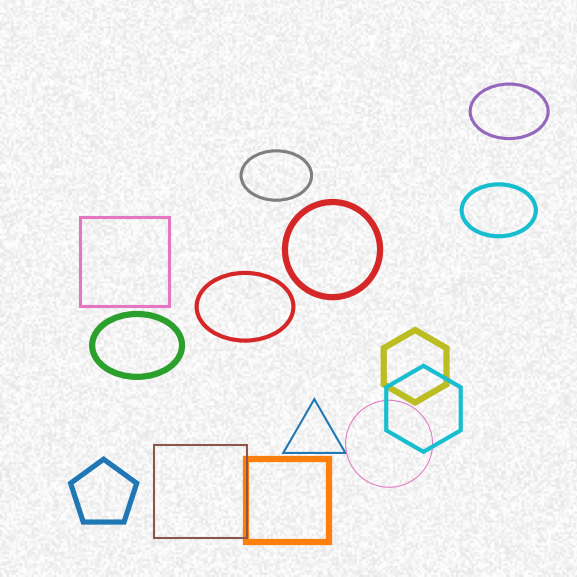[{"shape": "pentagon", "thickness": 2.5, "radius": 0.3, "center": [0.179, 0.144]}, {"shape": "triangle", "thickness": 1, "radius": 0.31, "center": [0.544, 0.246]}, {"shape": "square", "thickness": 3, "radius": 0.36, "center": [0.498, 0.133]}, {"shape": "oval", "thickness": 3, "radius": 0.39, "center": [0.237, 0.401]}, {"shape": "circle", "thickness": 3, "radius": 0.41, "center": [0.576, 0.567]}, {"shape": "oval", "thickness": 2, "radius": 0.42, "center": [0.424, 0.468]}, {"shape": "oval", "thickness": 1.5, "radius": 0.34, "center": [0.882, 0.806]}, {"shape": "square", "thickness": 1, "radius": 0.4, "center": [0.348, 0.149]}, {"shape": "square", "thickness": 1.5, "radius": 0.39, "center": [0.215, 0.547]}, {"shape": "circle", "thickness": 0.5, "radius": 0.38, "center": [0.674, 0.231]}, {"shape": "oval", "thickness": 1.5, "radius": 0.31, "center": [0.478, 0.695]}, {"shape": "hexagon", "thickness": 3, "radius": 0.31, "center": [0.719, 0.365]}, {"shape": "oval", "thickness": 2, "radius": 0.32, "center": [0.864, 0.635]}, {"shape": "hexagon", "thickness": 2, "radius": 0.37, "center": [0.733, 0.291]}]